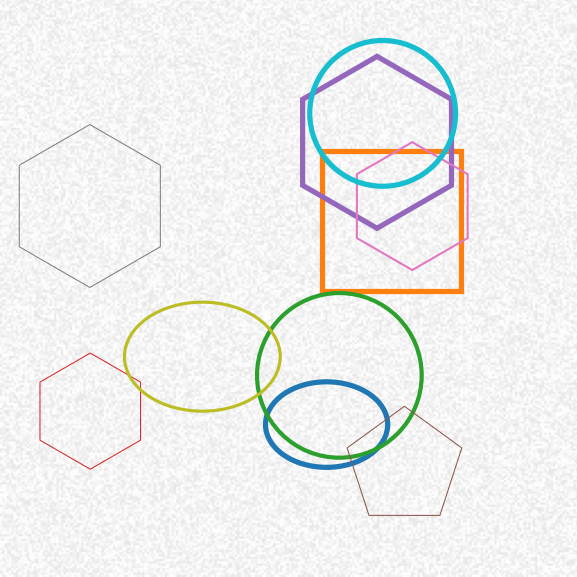[{"shape": "oval", "thickness": 2.5, "radius": 0.53, "center": [0.566, 0.264]}, {"shape": "square", "thickness": 2.5, "radius": 0.61, "center": [0.678, 0.616]}, {"shape": "circle", "thickness": 2, "radius": 0.71, "center": [0.588, 0.349]}, {"shape": "hexagon", "thickness": 0.5, "radius": 0.5, "center": [0.156, 0.287]}, {"shape": "hexagon", "thickness": 2.5, "radius": 0.74, "center": [0.653, 0.753]}, {"shape": "pentagon", "thickness": 0.5, "radius": 0.52, "center": [0.7, 0.191]}, {"shape": "hexagon", "thickness": 1, "radius": 0.55, "center": [0.714, 0.642]}, {"shape": "hexagon", "thickness": 0.5, "radius": 0.71, "center": [0.156, 0.642]}, {"shape": "oval", "thickness": 1.5, "radius": 0.67, "center": [0.35, 0.382]}, {"shape": "circle", "thickness": 2.5, "radius": 0.63, "center": [0.663, 0.803]}]